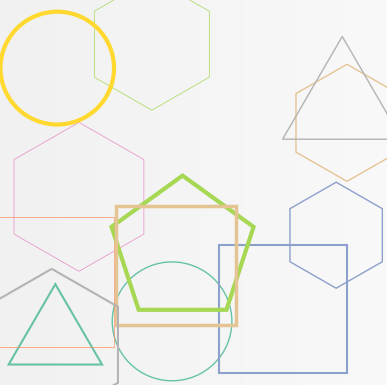[{"shape": "triangle", "thickness": 1.5, "radius": 0.7, "center": [0.143, 0.123]}, {"shape": "circle", "thickness": 1, "radius": 0.77, "center": [0.444, 0.165]}, {"shape": "square", "thickness": 0.5, "radius": 0.85, "center": [0.126, 0.267]}, {"shape": "hexagon", "thickness": 1, "radius": 0.69, "center": [0.867, 0.389]}, {"shape": "square", "thickness": 1.5, "radius": 0.83, "center": [0.731, 0.197]}, {"shape": "hexagon", "thickness": 0.5, "radius": 0.97, "center": [0.204, 0.489]}, {"shape": "pentagon", "thickness": 3, "radius": 0.96, "center": [0.471, 0.351]}, {"shape": "hexagon", "thickness": 0.5, "radius": 0.86, "center": [0.392, 0.885]}, {"shape": "circle", "thickness": 3, "radius": 0.73, "center": [0.148, 0.823]}, {"shape": "square", "thickness": 2.5, "radius": 0.77, "center": [0.454, 0.31]}, {"shape": "hexagon", "thickness": 1, "radius": 0.76, "center": [0.895, 0.681]}, {"shape": "hexagon", "thickness": 1.5, "radius": 0.99, "center": [0.134, 0.104]}, {"shape": "triangle", "thickness": 1, "radius": 0.89, "center": [0.883, 0.727]}]